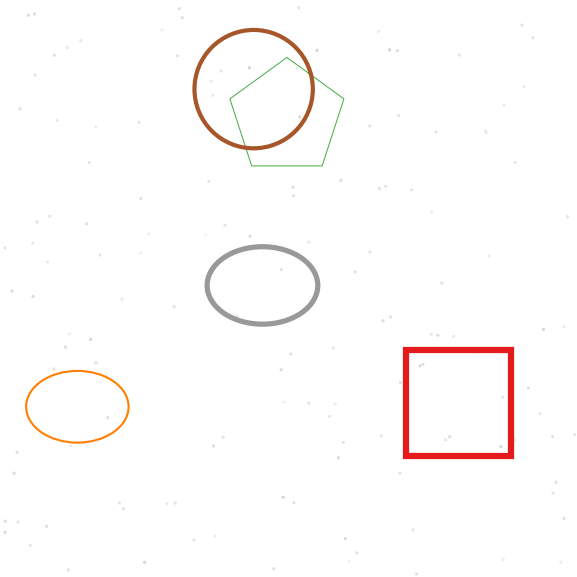[{"shape": "square", "thickness": 3, "radius": 0.46, "center": [0.794, 0.301]}, {"shape": "pentagon", "thickness": 0.5, "radius": 0.52, "center": [0.497, 0.796]}, {"shape": "oval", "thickness": 1, "radius": 0.44, "center": [0.134, 0.295]}, {"shape": "circle", "thickness": 2, "radius": 0.51, "center": [0.439, 0.845]}, {"shape": "oval", "thickness": 2.5, "radius": 0.48, "center": [0.454, 0.505]}]